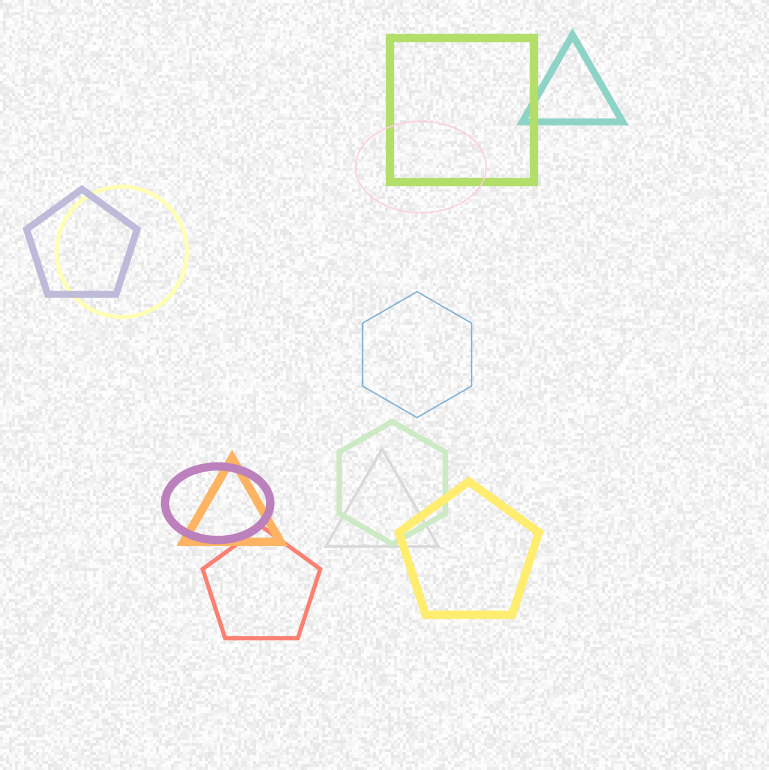[{"shape": "triangle", "thickness": 2.5, "radius": 0.38, "center": [0.744, 0.879]}, {"shape": "circle", "thickness": 1.5, "radius": 0.42, "center": [0.158, 0.673]}, {"shape": "pentagon", "thickness": 2.5, "radius": 0.38, "center": [0.106, 0.679]}, {"shape": "pentagon", "thickness": 1.5, "radius": 0.4, "center": [0.34, 0.236]}, {"shape": "hexagon", "thickness": 0.5, "radius": 0.41, "center": [0.542, 0.539]}, {"shape": "triangle", "thickness": 3, "radius": 0.36, "center": [0.301, 0.333]}, {"shape": "square", "thickness": 3, "radius": 0.47, "center": [0.6, 0.858]}, {"shape": "oval", "thickness": 0.5, "radius": 0.42, "center": [0.546, 0.783]}, {"shape": "triangle", "thickness": 1, "radius": 0.42, "center": [0.496, 0.333]}, {"shape": "oval", "thickness": 3, "radius": 0.34, "center": [0.283, 0.346]}, {"shape": "hexagon", "thickness": 2, "radius": 0.4, "center": [0.509, 0.373]}, {"shape": "pentagon", "thickness": 3, "radius": 0.48, "center": [0.609, 0.279]}]